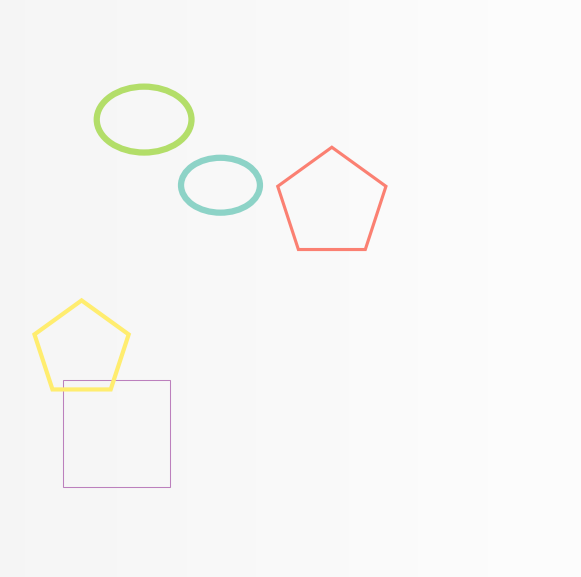[{"shape": "oval", "thickness": 3, "radius": 0.34, "center": [0.379, 0.678]}, {"shape": "pentagon", "thickness": 1.5, "radius": 0.49, "center": [0.571, 0.646]}, {"shape": "oval", "thickness": 3, "radius": 0.41, "center": [0.248, 0.792]}, {"shape": "square", "thickness": 0.5, "radius": 0.46, "center": [0.201, 0.249]}, {"shape": "pentagon", "thickness": 2, "radius": 0.43, "center": [0.14, 0.394]}]